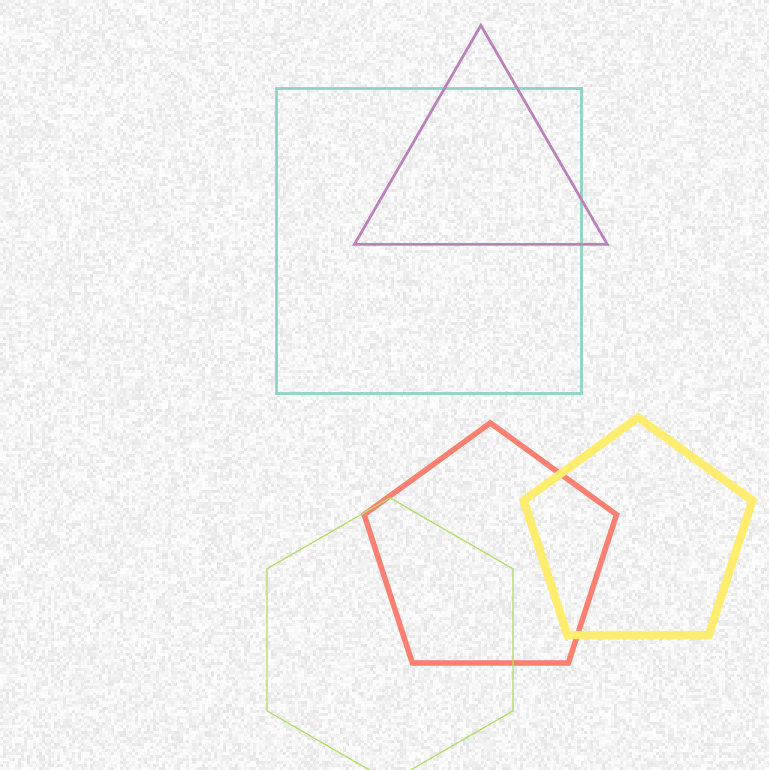[{"shape": "square", "thickness": 1, "radius": 0.99, "center": [0.556, 0.687]}, {"shape": "pentagon", "thickness": 2, "radius": 0.86, "center": [0.637, 0.278]}, {"shape": "hexagon", "thickness": 0.5, "radius": 0.92, "center": [0.506, 0.169]}, {"shape": "triangle", "thickness": 1, "radius": 0.95, "center": [0.625, 0.777]}, {"shape": "pentagon", "thickness": 3, "radius": 0.78, "center": [0.829, 0.302]}]